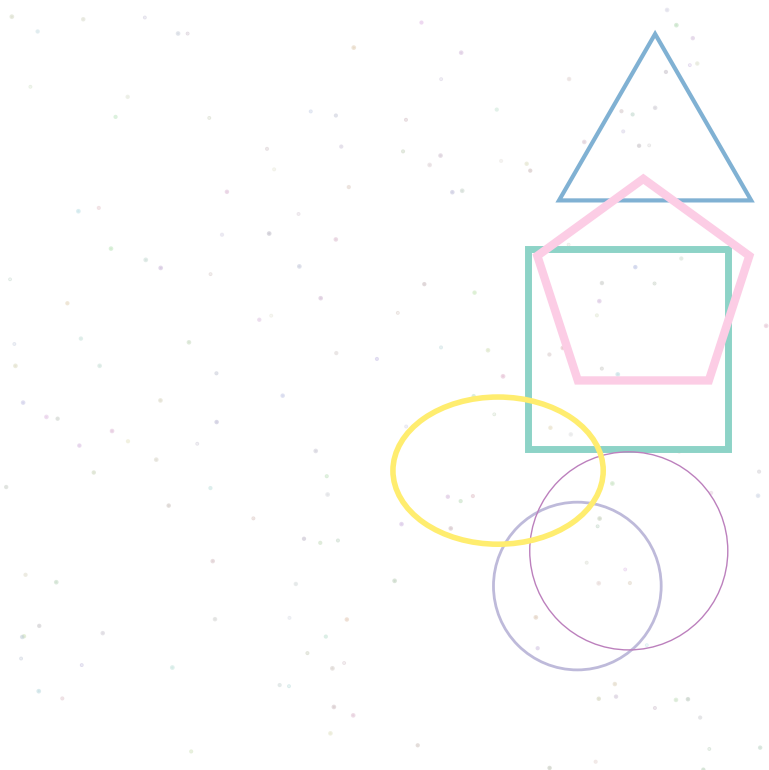[{"shape": "square", "thickness": 2.5, "radius": 0.65, "center": [0.815, 0.547]}, {"shape": "circle", "thickness": 1, "radius": 0.54, "center": [0.75, 0.239]}, {"shape": "triangle", "thickness": 1.5, "radius": 0.72, "center": [0.851, 0.812]}, {"shape": "pentagon", "thickness": 3, "radius": 0.72, "center": [0.836, 0.623]}, {"shape": "circle", "thickness": 0.5, "radius": 0.64, "center": [0.817, 0.285]}, {"shape": "oval", "thickness": 2, "radius": 0.68, "center": [0.647, 0.389]}]